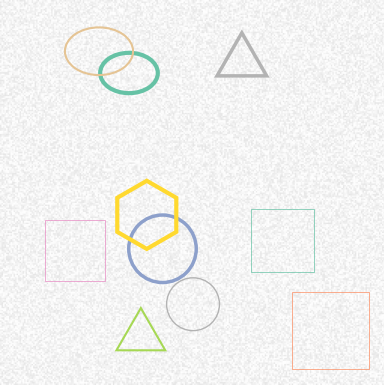[{"shape": "oval", "thickness": 3, "radius": 0.37, "center": [0.335, 0.81]}, {"shape": "square", "thickness": 0.5, "radius": 0.4, "center": [0.734, 0.376]}, {"shape": "square", "thickness": 0.5, "radius": 0.5, "center": [0.858, 0.142]}, {"shape": "circle", "thickness": 2.5, "radius": 0.44, "center": [0.422, 0.354]}, {"shape": "square", "thickness": 0.5, "radius": 0.39, "center": [0.195, 0.349]}, {"shape": "triangle", "thickness": 1.5, "radius": 0.37, "center": [0.366, 0.127]}, {"shape": "hexagon", "thickness": 3, "radius": 0.44, "center": [0.381, 0.442]}, {"shape": "oval", "thickness": 1.5, "radius": 0.44, "center": [0.257, 0.867]}, {"shape": "triangle", "thickness": 2.5, "radius": 0.37, "center": [0.628, 0.84]}, {"shape": "circle", "thickness": 1, "radius": 0.34, "center": [0.501, 0.21]}]